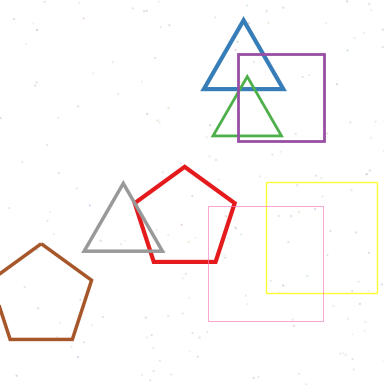[{"shape": "pentagon", "thickness": 3, "radius": 0.68, "center": [0.48, 0.43]}, {"shape": "triangle", "thickness": 3, "radius": 0.6, "center": [0.633, 0.828]}, {"shape": "triangle", "thickness": 2, "radius": 0.51, "center": [0.642, 0.698]}, {"shape": "square", "thickness": 2, "radius": 0.56, "center": [0.73, 0.747]}, {"shape": "square", "thickness": 1, "radius": 0.72, "center": [0.836, 0.382]}, {"shape": "pentagon", "thickness": 2.5, "radius": 0.69, "center": [0.107, 0.23]}, {"shape": "square", "thickness": 0.5, "radius": 0.74, "center": [0.689, 0.316]}, {"shape": "triangle", "thickness": 2.5, "radius": 0.59, "center": [0.32, 0.406]}]